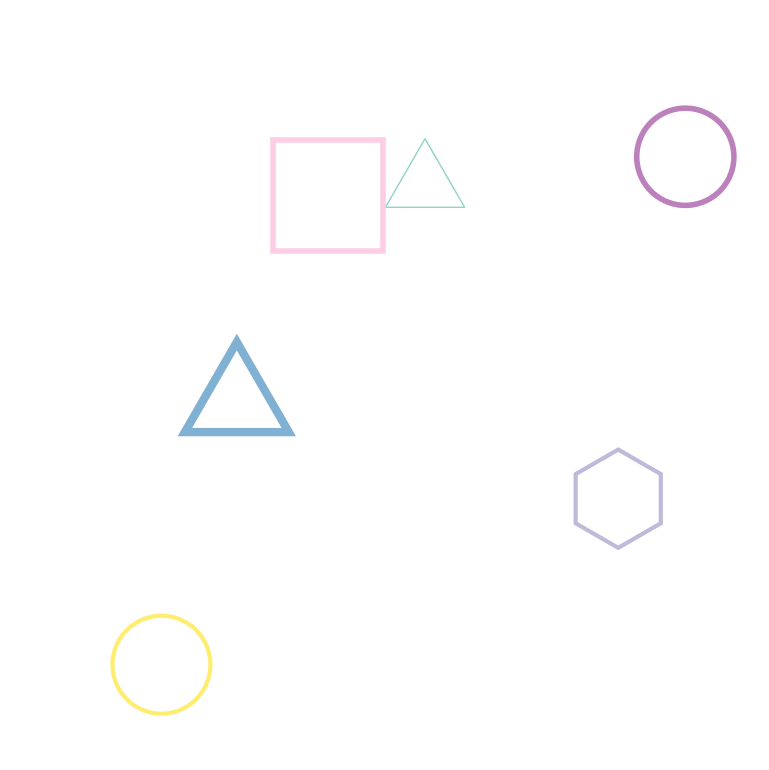[{"shape": "triangle", "thickness": 0.5, "radius": 0.3, "center": [0.552, 0.76]}, {"shape": "hexagon", "thickness": 1.5, "radius": 0.32, "center": [0.803, 0.352]}, {"shape": "triangle", "thickness": 3, "radius": 0.39, "center": [0.308, 0.478]}, {"shape": "square", "thickness": 2, "radius": 0.36, "center": [0.426, 0.746]}, {"shape": "circle", "thickness": 2, "radius": 0.32, "center": [0.89, 0.796]}, {"shape": "circle", "thickness": 1.5, "radius": 0.32, "center": [0.21, 0.137]}]